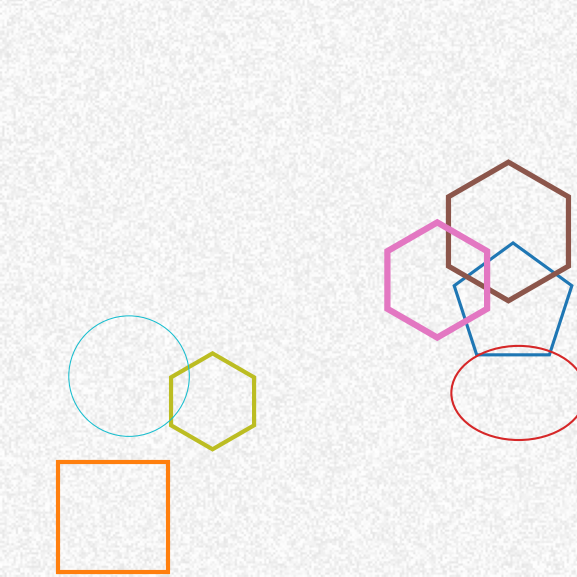[{"shape": "pentagon", "thickness": 1.5, "radius": 0.54, "center": [0.888, 0.471]}, {"shape": "square", "thickness": 2, "radius": 0.48, "center": [0.196, 0.103]}, {"shape": "oval", "thickness": 1, "radius": 0.58, "center": [0.898, 0.319]}, {"shape": "hexagon", "thickness": 2.5, "radius": 0.6, "center": [0.88, 0.598]}, {"shape": "hexagon", "thickness": 3, "radius": 0.5, "center": [0.757, 0.514]}, {"shape": "hexagon", "thickness": 2, "radius": 0.42, "center": [0.368, 0.304]}, {"shape": "circle", "thickness": 0.5, "radius": 0.52, "center": [0.223, 0.348]}]